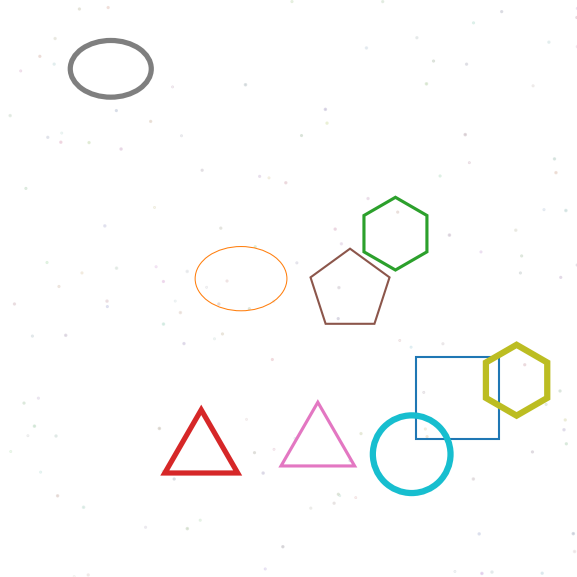[{"shape": "square", "thickness": 1, "radius": 0.36, "center": [0.793, 0.31]}, {"shape": "oval", "thickness": 0.5, "radius": 0.4, "center": [0.417, 0.517]}, {"shape": "hexagon", "thickness": 1.5, "radius": 0.31, "center": [0.685, 0.595]}, {"shape": "triangle", "thickness": 2.5, "radius": 0.36, "center": [0.348, 0.217]}, {"shape": "pentagon", "thickness": 1, "radius": 0.36, "center": [0.606, 0.497]}, {"shape": "triangle", "thickness": 1.5, "radius": 0.37, "center": [0.55, 0.229]}, {"shape": "oval", "thickness": 2.5, "radius": 0.35, "center": [0.192, 0.88]}, {"shape": "hexagon", "thickness": 3, "radius": 0.31, "center": [0.895, 0.341]}, {"shape": "circle", "thickness": 3, "radius": 0.34, "center": [0.713, 0.213]}]